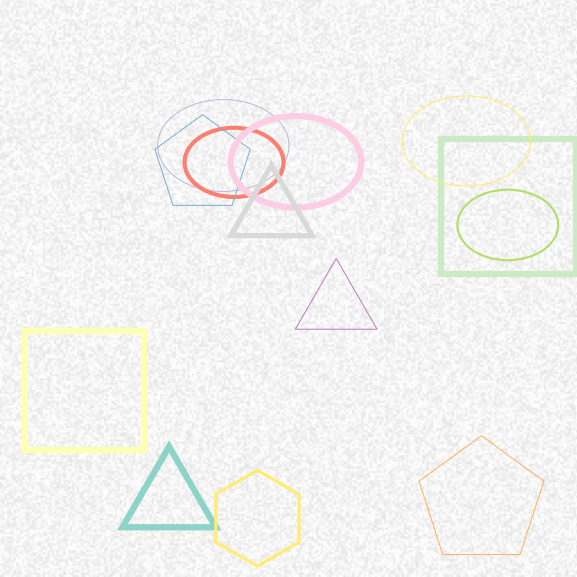[{"shape": "triangle", "thickness": 3, "radius": 0.47, "center": [0.293, 0.133]}, {"shape": "square", "thickness": 3, "radius": 0.52, "center": [0.146, 0.323]}, {"shape": "oval", "thickness": 0.5, "radius": 0.57, "center": [0.387, 0.747]}, {"shape": "oval", "thickness": 2, "radius": 0.43, "center": [0.405, 0.718]}, {"shape": "pentagon", "thickness": 0.5, "radius": 0.43, "center": [0.351, 0.714]}, {"shape": "pentagon", "thickness": 0.5, "radius": 0.57, "center": [0.834, 0.131]}, {"shape": "oval", "thickness": 1, "radius": 0.44, "center": [0.879, 0.61]}, {"shape": "oval", "thickness": 3, "radius": 0.57, "center": [0.513, 0.719]}, {"shape": "triangle", "thickness": 2.5, "radius": 0.41, "center": [0.47, 0.632]}, {"shape": "triangle", "thickness": 0.5, "radius": 0.41, "center": [0.582, 0.47]}, {"shape": "square", "thickness": 3, "radius": 0.59, "center": [0.881, 0.642]}, {"shape": "oval", "thickness": 0.5, "radius": 0.56, "center": [0.808, 0.755]}, {"shape": "hexagon", "thickness": 1.5, "radius": 0.42, "center": [0.446, 0.102]}]